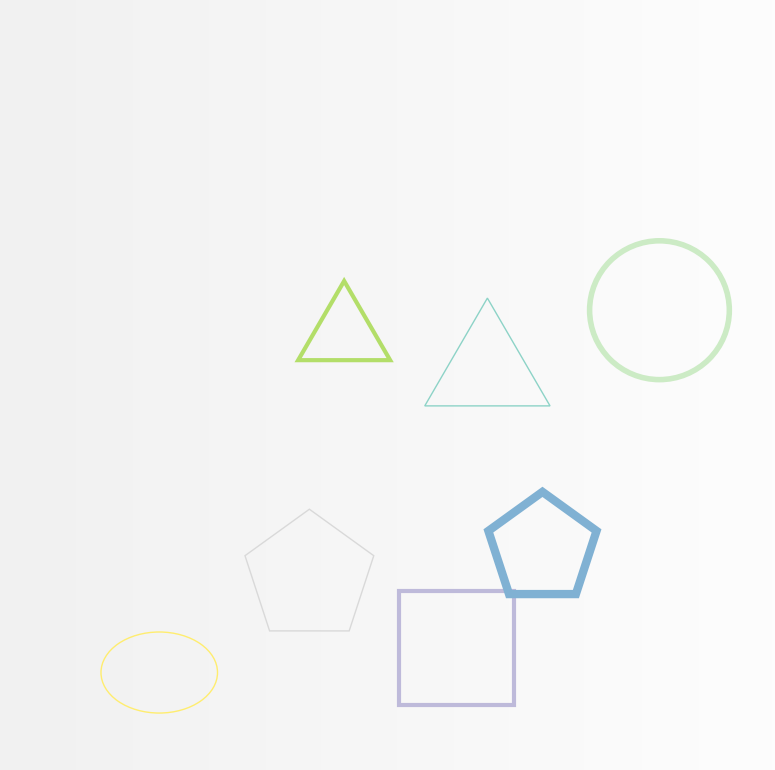[{"shape": "triangle", "thickness": 0.5, "radius": 0.47, "center": [0.629, 0.52]}, {"shape": "square", "thickness": 1.5, "radius": 0.37, "center": [0.589, 0.158]}, {"shape": "pentagon", "thickness": 3, "radius": 0.37, "center": [0.7, 0.288]}, {"shape": "triangle", "thickness": 1.5, "radius": 0.34, "center": [0.444, 0.567]}, {"shape": "pentagon", "thickness": 0.5, "radius": 0.44, "center": [0.399, 0.251]}, {"shape": "circle", "thickness": 2, "radius": 0.45, "center": [0.851, 0.597]}, {"shape": "oval", "thickness": 0.5, "radius": 0.38, "center": [0.205, 0.127]}]